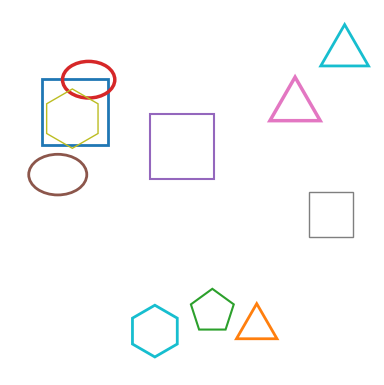[{"shape": "square", "thickness": 2, "radius": 0.43, "center": [0.194, 0.709]}, {"shape": "triangle", "thickness": 2, "radius": 0.3, "center": [0.667, 0.15]}, {"shape": "pentagon", "thickness": 1.5, "radius": 0.29, "center": [0.552, 0.191]}, {"shape": "oval", "thickness": 2.5, "radius": 0.34, "center": [0.23, 0.793]}, {"shape": "square", "thickness": 1.5, "radius": 0.42, "center": [0.472, 0.619]}, {"shape": "oval", "thickness": 2, "radius": 0.38, "center": [0.15, 0.546]}, {"shape": "triangle", "thickness": 2.5, "radius": 0.38, "center": [0.766, 0.724]}, {"shape": "square", "thickness": 1, "radius": 0.29, "center": [0.86, 0.443]}, {"shape": "hexagon", "thickness": 1, "radius": 0.39, "center": [0.188, 0.692]}, {"shape": "hexagon", "thickness": 2, "radius": 0.34, "center": [0.402, 0.14]}, {"shape": "triangle", "thickness": 2, "radius": 0.36, "center": [0.895, 0.865]}]